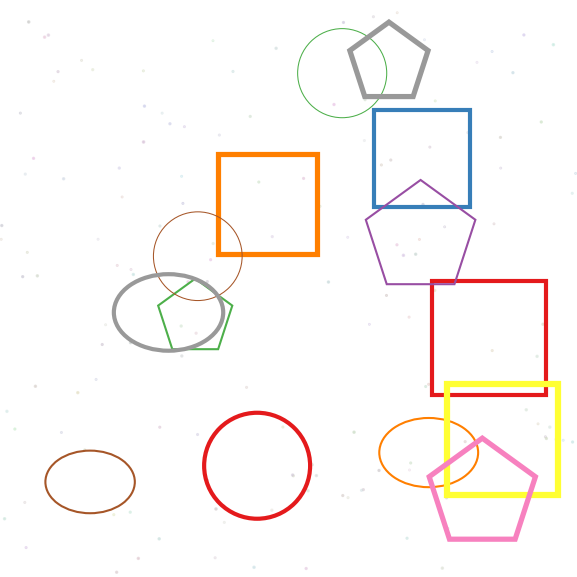[{"shape": "square", "thickness": 2, "radius": 0.49, "center": [0.847, 0.414]}, {"shape": "circle", "thickness": 2, "radius": 0.46, "center": [0.445, 0.193]}, {"shape": "square", "thickness": 2, "radius": 0.42, "center": [0.731, 0.724]}, {"shape": "pentagon", "thickness": 1, "radius": 0.34, "center": [0.338, 0.449]}, {"shape": "circle", "thickness": 0.5, "radius": 0.39, "center": [0.593, 0.872]}, {"shape": "pentagon", "thickness": 1, "radius": 0.5, "center": [0.728, 0.588]}, {"shape": "square", "thickness": 2.5, "radius": 0.43, "center": [0.463, 0.646]}, {"shape": "oval", "thickness": 1, "radius": 0.43, "center": [0.742, 0.215]}, {"shape": "square", "thickness": 3, "radius": 0.48, "center": [0.87, 0.238]}, {"shape": "circle", "thickness": 0.5, "radius": 0.38, "center": [0.342, 0.556]}, {"shape": "oval", "thickness": 1, "radius": 0.39, "center": [0.156, 0.165]}, {"shape": "pentagon", "thickness": 2.5, "radius": 0.48, "center": [0.835, 0.144]}, {"shape": "oval", "thickness": 2, "radius": 0.47, "center": [0.292, 0.458]}, {"shape": "pentagon", "thickness": 2.5, "radius": 0.36, "center": [0.674, 0.89]}]